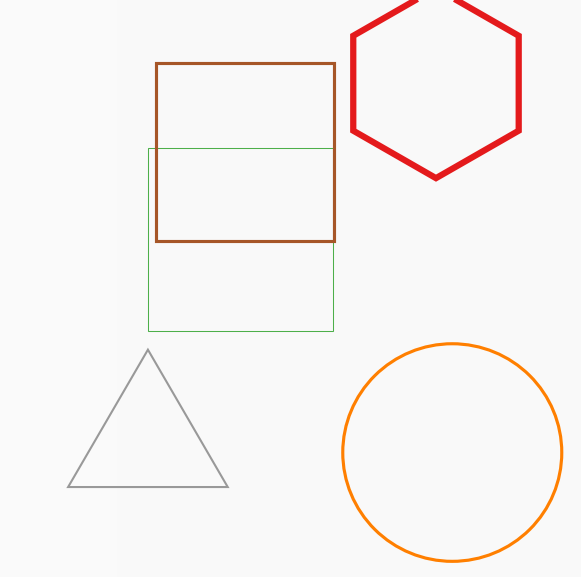[{"shape": "hexagon", "thickness": 3, "radius": 0.82, "center": [0.75, 0.855]}, {"shape": "square", "thickness": 0.5, "radius": 0.8, "center": [0.414, 0.584]}, {"shape": "circle", "thickness": 1.5, "radius": 0.94, "center": [0.778, 0.216]}, {"shape": "square", "thickness": 1.5, "radius": 0.77, "center": [0.421, 0.735]}, {"shape": "triangle", "thickness": 1, "radius": 0.79, "center": [0.254, 0.235]}]